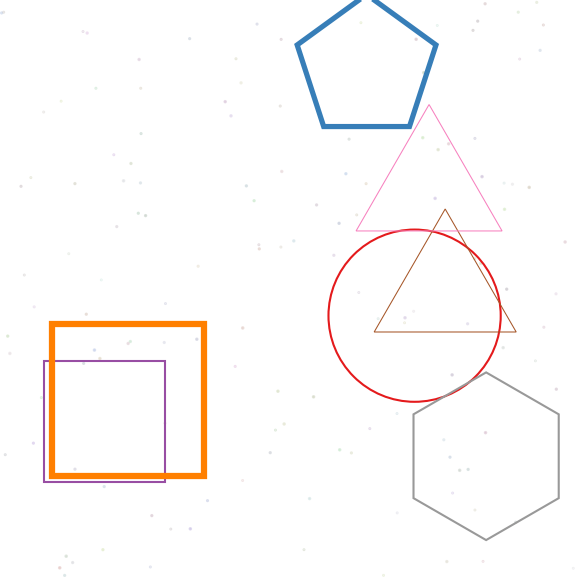[{"shape": "circle", "thickness": 1, "radius": 0.75, "center": [0.718, 0.453]}, {"shape": "pentagon", "thickness": 2.5, "radius": 0.63, "center": [0.635, 0.882]}, {"shape": "square", "thickness": 1, "radius": 0.53, "center": [0.181, 0.269]}, {"shape": "square", "thickness": 3, "radius": 0.66, "center": [0.222, 0.307]}, {"shape": "triangle", "thickness": 0.5, "radius": 0.71, "center": [0.771, 0.495]}, {"shape": "triangle", "thickness": 0.5, "radius": 0.73, "center": [0.743, 0.672]}, {"shape": "hexagon", "thickness": 1, "radius": 0.73, "center": [0.842, 0.209]}]